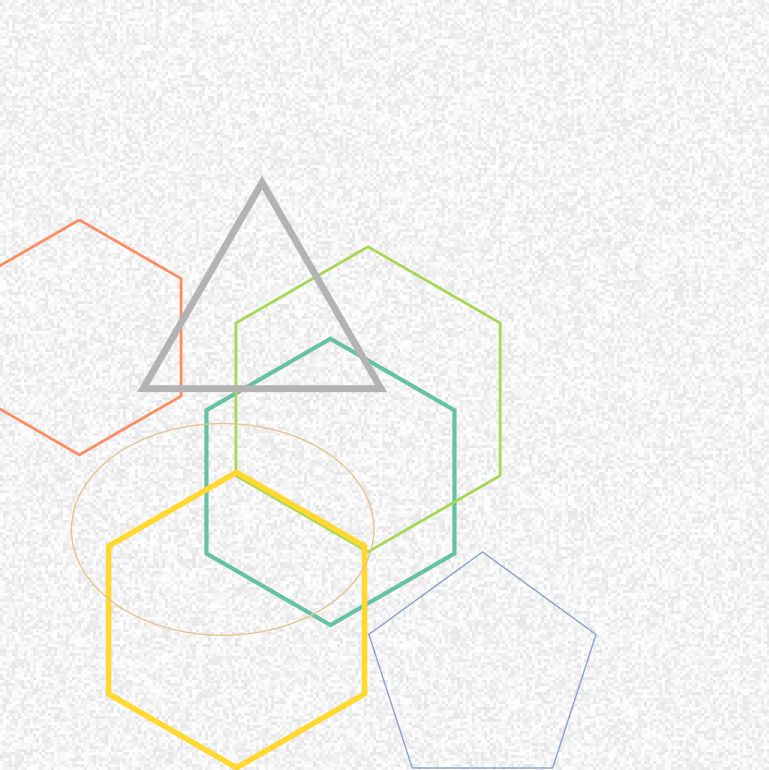[{"shape": "hexagon", "thickness": 1.5, "radius": 0.93, "center": [0.429, 0.374]}, {"shape": "hexagon", "thickness": 1, "radius": 0.76, "center": [0.103, 0.562]}, {"shape": "pentagon", "thickness": 0.5, "radius": 0.78, "center": [0.627, 0.128]}, {"shape": "hexagon", "thickness": 1, "radius": 0.99, "center": [0.478, 0.481]}, {"shape": "hexagon", "thickness": 2, "radius": 0.96, "center": [0.307, 0.195]}, {"shape": "oval", "thickness": 0.5, "radius": 0.98, "center": [0.289, 0.312]}, {"shape": "triangle", "thickness": 2.5, "radius": 0.89, "center": [0.34, 0.584]}]